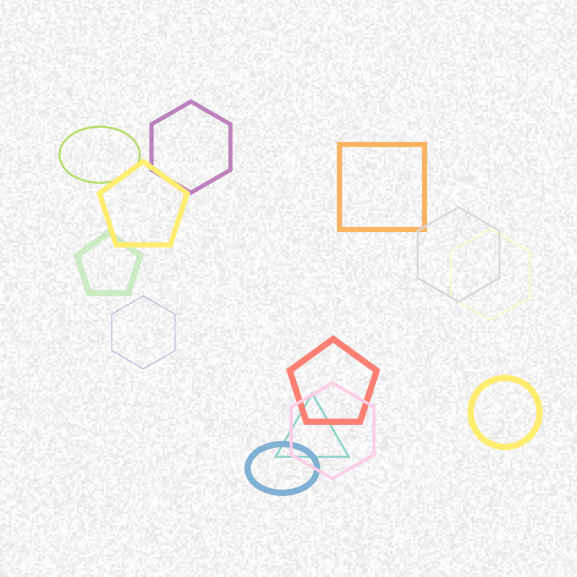[{"shape": "triangle", "thickness": 1, "radius": 0.37, "center": [0.541, 0.245]}, {"shape": "hexagon", "thickness": 0.5, "radius": 0.4, "center": [0.849, 0.524]}, {"shape": "hexagon", "thickness": 0.5, "radius": 0.32, "center": [0.248, 0.424]}, {"shape": "pentagon", "thickness": 3, "radius": 0.4, "center": [0.577, 0.333]}, {"shape": "oval", "thickness": 3, "radius": 0.3, "center": [0.489, 0.188]}, {"shape": "square", "thickness": 2.5, "radius": 0.37, "center": [0.66, 0.677]}, {"shape": "oval", "thickness": 1, "radius": 0.35, "center": [0.172, 0.731]}, {"shape": "hexagon", "thickness": 1.5, "radius": 0.41, "center": [0.576, 0.253]}, {"shape": "hexagon", "thickness": 1, "radius": 0.41, "center": [0.794, 0.559]}, {"shape": "hexagon", "thickness": 2, "radius": 0.39, "center": [0.331, 0.744]}, {"shape": "pentagon", "thickness": 3, "radius": 0.29, "center": [0.188, 0.538]}, {"shape": "circle", "thickness": 3, "radius": 0.3, "center": [0.875, 0.285]}, {"shape": "pentagon", "thickness": 2.5, "radius": 0.4, "center": [0.248, 0.64]}]